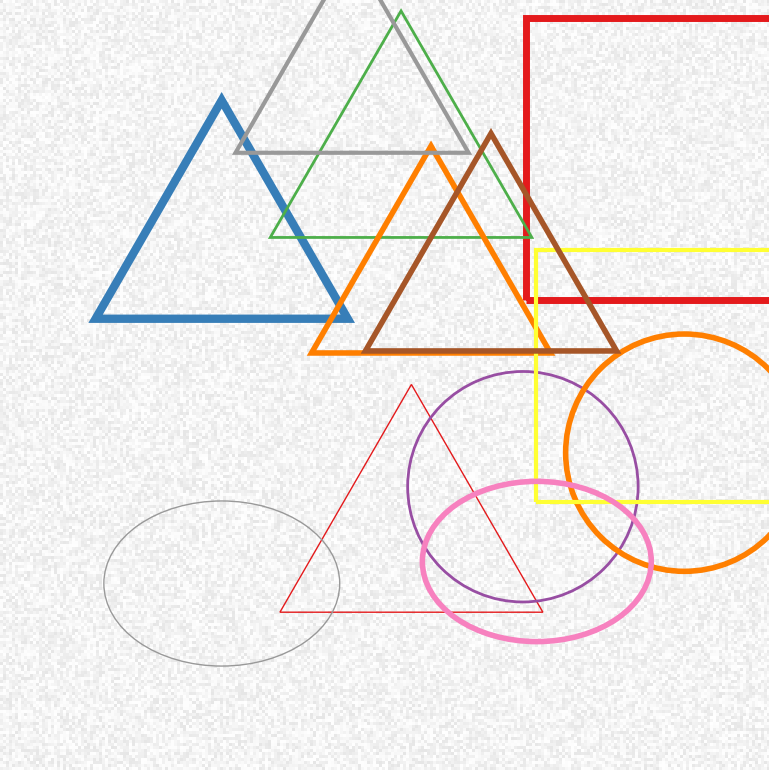[{"shape": "square", "thickness": 2.5, "radius": 0.91, "center": [0.866, 0.794]}, {"shape": "triangle", "thickness": 0.5, "radius": 0.99, "center": [0.534, 0.304]}, {"shape": "triangle", "thickness": 3, "radius": 0.95, "center": [0.288, 0.681]}, {"shape": "triangle", "thickness": 1, "radius": 0.98, "center": [0.521, 0.79]}, {"shape": "circle", "thickness": 1, "radius": 0.75, "center": [0.679, 0.368]}, {"shape": "circle", "thickness": 2, "radius": 0.77, "center": [0.889, 0.412]}, {"shape": "triangle", "thickness": 2, "radius": 0.9, "center": [0.56, 0.631]}, {"shape": "square", "thickness": 1.5, "radius": 0.82, "center": [0.859, 0.511]}, {"shape": "triangle", "thickness": 2, "radius": 0.94, "center": [0.638, 0.638]}, {"shape": "oval", "thickness": 2, "radius": 0.74, "center": [0.697, 0.271]}, {"shape": "triangle", "thickness": 1.5, "radius": 0.87, "center": [0.457, 0.889]}, {"shape": "oval", "thickness": 0.5, "radius": 0.77, "center": [0.288, 0.242]}]